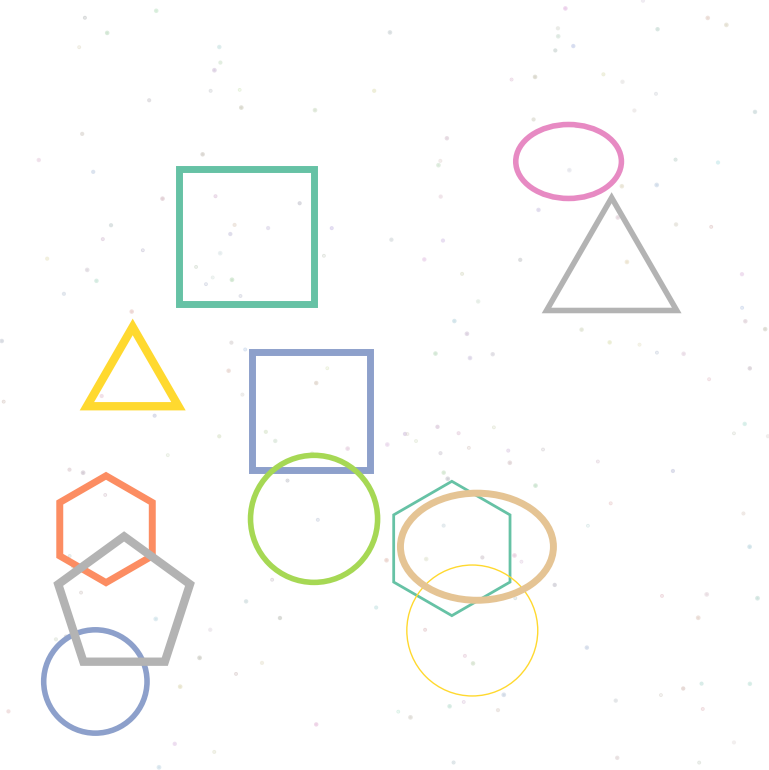[{"shape": "hexagon", "thickness": 1, "radius": 0.44, "center": [0.587, 0.288]}, {"shape": "square", "thickness": 2.5, "radius": 0.44, "center": [0.32, 0.693]}, {"shape": "hexagon", "thickness": 2.5, "radius": 0.35, "center": [0.138, 0.313]}, {"shape": "square", "thickness": 2.5, "radius": 0.38, "center": [0.403, 0.466]}, {"shape": "circle", "thickness": 2, "radius": 0.34, "center": [0.124, 0.115]}, {"shape": "oval", "thickness": 2, "radius": 0.34, "center": [0.738, 0.79]}, {"shape": "circle", "thickness": 2, "radius": 0.41, "center": [0.408, 0.326]}, {"shape": "circle", "thickness": 0.5, "radius": 0.43, "center": [0.613, 0.181]}, {"shape": "triangle", "thickness": 3, "radius": 0.34, "center": [0.172, 0.507]}, {"shape": "oval", "thickness": 2.5, "radius": 0.5, "center": [0.619, 0.29]}, {"shape": "pentagon", "thickness": 3, "radius": 0.45, "center": [0.161, 0.213]}, {"shape": "triangle", "thickness": 2, "radius": 0.49, "center": [0.794, 0.646]}]